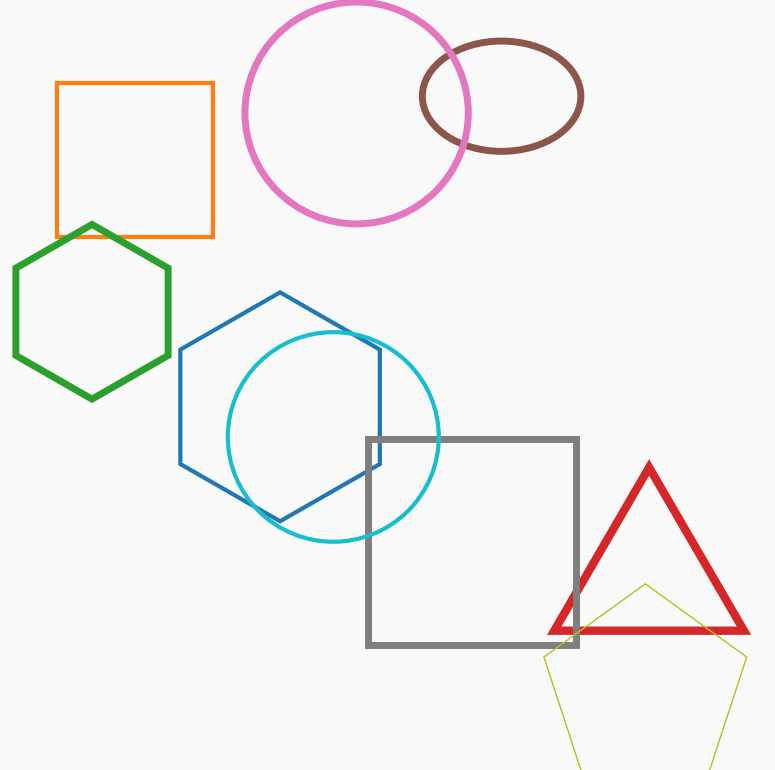[{"shape": "hexagon", "thickness": 1.5, "radius": 0.74, "center": [0.361, 0.472]}, {"shape": "square", "thickness": 1.5, "radius": 0.5, "center": [0.174, 0.792]}, {"shape": "hexagon", "thickness": 2.5, "radius": 0.57, "center": [0.119, 0.595]}, {"shape": "triangle", "thickness": 3, "radius": 0.71, "center": [0.838, 0.252]}, {"shape": "oval", "thickness": 2.5, "radius": 0.51, "center": [0.647, 0.875]}, {"shape": "circle", "thickness": 2.5, "radius": 0.72, "center": [0.46, 0.853]}, {"shape": "square", "thickness": 2.5, "radius": 0.67, "center": [0.609, 0.297]}, {"shape": "pentagon", "thickness": 0.5, "radius": 0.69, "center": [0.833, 0.104]}, {"shape": "circle", "thickness": 1.5, "radius": 0.68, "center": [0.43, 0.433]}]